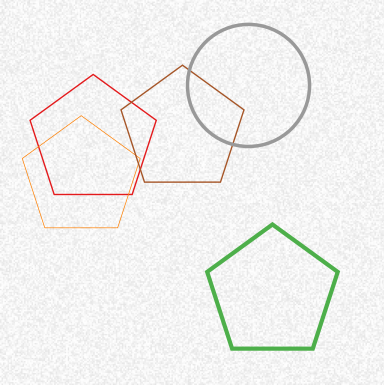[{"shape": "pentagon", "thickness": 1, "radius": 0.86, "center": [0.242, 0.634]}, {"shape": "pentagon", "thickness": 3, "radius": 0.89, "center": [0.708, 0.239]}, {"shape": "pentagon", "thickness": 0.5, "radius": 0.81, "center": [0.211, 0.539]}, {"shape": "pentagon", "thickness": 1, "radius": 0.84, "center": [0.474, 0.663]}, {"shape": "circle", "thickness": 2.5, "radius": 0.79, "center": [0.646, 0.778]}]